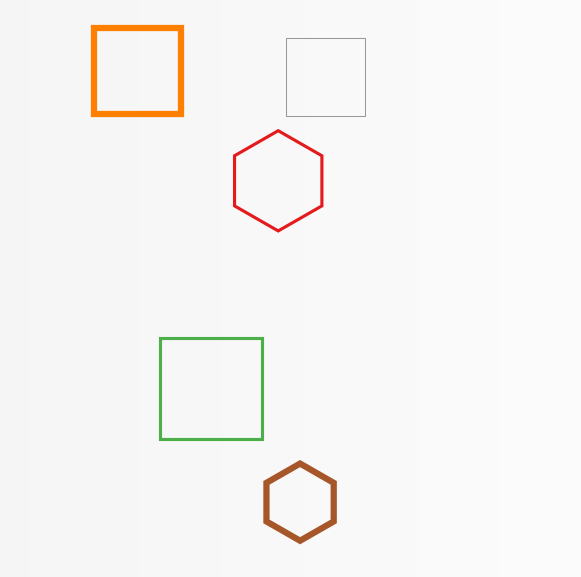[{"shape": "hexagon", "thickness": 1.5, "radius": 0.43, "center": [0.479, 0.686]}, {"shape": "square", "thickness": 1.5, "radius": 0.44, "center": [0.362, 0.327]}, {"shape": "square", "thickness": 3, "radius": 0.38, "center": [0.237, 0.876]}, {"shape": "hexagon", "thickness": 3, "radius": 0.33, "center": [0.516, 0.13]}, {"shape": "square", "thickness": 0.5, "radius": 0.34, "center": [0.561, 0.866]}]